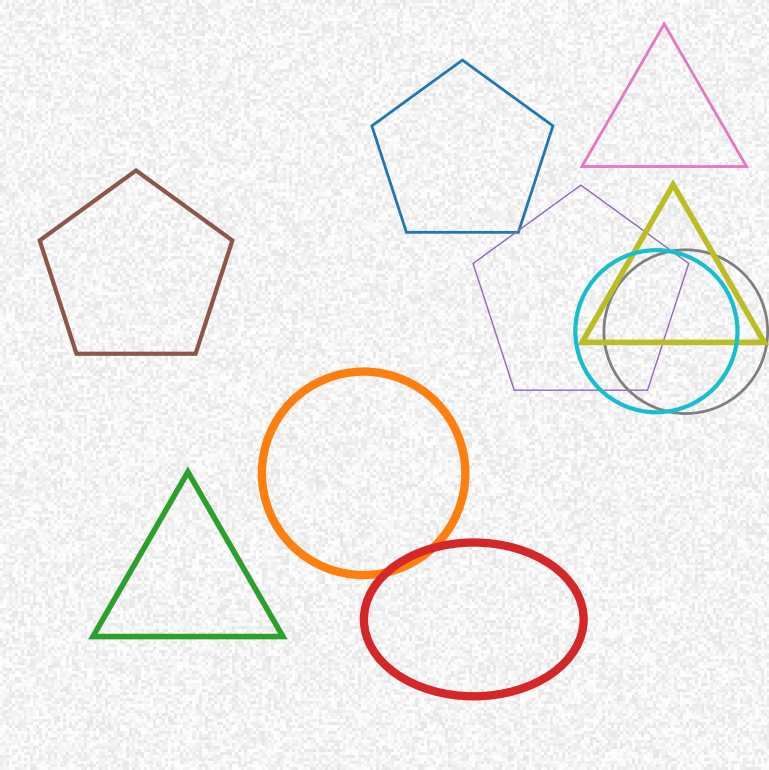[{"shape": "pentagon", "thickness": 1, "radius": 0.62, "center": [0.601, 0.798]}, {"shape": "circle", "thickness": 3, "radius": 0.66, "center": [0.472, 0.385]}, {"shape": "triangle", "thickness": 2, "radius": 0.71, "center": [0.244, 0.245]}, {"shape": "oval", "thickness": 3, "radius": 0.71, "center": [0.615, 0.196]}, {"shape": "pentagon", "thickness": 0.5, "radius": 0.74, "center": [0.754, 0.612]}, {"shape": "pentagon", "thickness": 1.5, "radius": 0.66, "center": [0.177, 0.647]}, {"shape": "triangle", "thickness": 1, "radius": 0.62, "center": [0.863, 0.845]}, {"shape": "circle", "thickness": 1, "radius": 0.53, "center": [0.891, 0.569]}, {"shape": "triangle", "thickness": 2, "radius": 0.68, "center": [0.874, 0.624]}, {"shape": "circle", "thickness": 1.5, "radius": 0.53, "center": [0.852, 0.57]}]